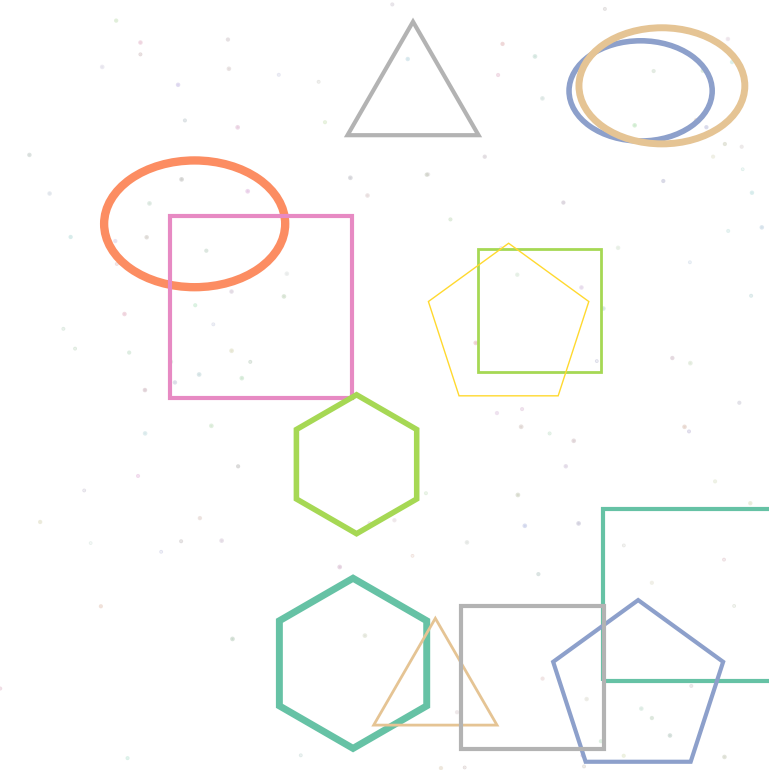[{"shape": "square", "thickness": 1.5, "radius": 0.56, "center": [0.894, 0.228]}, {"shape": "hexagon", "thickness": 2.5, "radius": 0.55, "center": [0.459, 0.139]}, {"shape": "oval", "thickness": 3, "radius": 0.59, "center": [0.253, 0.709]}, {"shape": "oval", "thickness": 2, "radius": 0.46, "center": [0.832, 0.882]}, {"shape": "pentagon", "thickness": 1.5, "radius": 0.58, "center": [0.829, 0.105]}, {"shape": "square", "thickness": 1.5, "radius": 0.59, "center": [0.339, 0.601]}, {"shape": "hexagon", "thickness": 2, "radius": 0.45, "center": [0.463, 0.397]}, {"shape": "square", "thickness": 1, "radius": 0.4, "center": [0.7, 0.597]}, {"shape": "pentagon", "thickness": 0.5, "radius": 0.55, "center": [0.661, 0.575]}, {"shape": "triangle", "thickness": 1, "radius": 0.46, "center": [0.565, 0.105]}, {"shape": "oval", "thickness": 2.5, "radius": 0.54, "center": [0.86, 0.889]}, {"shape": "triangle", "thickness": 1.5, "radius": 0.49, "center": [0.536, 0.874]}, {"shape": "square", "thickness": 1.5, "radius": 0.47, "center": [0.692, 0.121]}]